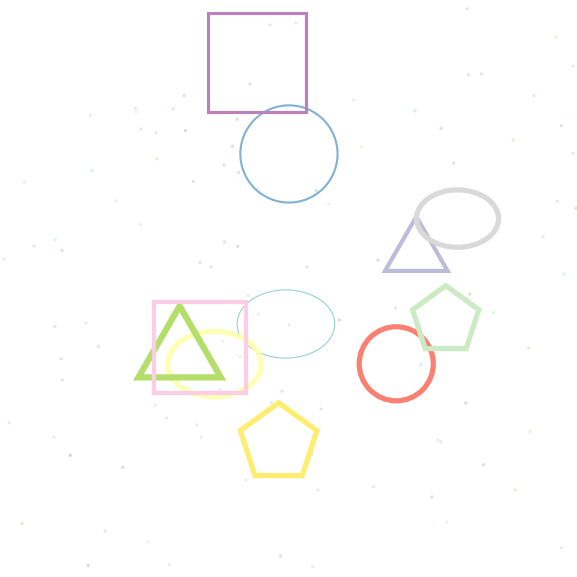[{"shape": "oval", "thickness": 0.5, "radius": 0.42, "center": [0.495, 0.438]}, {"shape": "oval", "thickness": 2.5, "radius": 0.4, "center": [0.371, 0.369]}, {"shape": "triangle", "thickness": 2, "radius": 0.31, "center": [0.721, 0.561]}, {"shape": "circle", "thickness": 2.5, "radius": 0.32, "center": [0.686, 0.369]}, {"shape": "circle", "thickness": 1, "radius": 0.42, "center": [0.5, 0.733]}, {"shape": "triangle", "thickness": 3, "radius": 0.41, "center": [0.311, 0.387]}, {"shape": "square", "thickness": 2, "radius": 0.4, "center": [0.346, 0.398]}, {"shape": "oval", "thickness": 2.5, "radius": 0.36, "center": [0.792, 0.621]}, {"shape": "square", "thickness": 1.5, "radius": 0.43, "center": [0.445, 0.891]}, {"shape": "pentagon", "thickness": 2.5, "radius": 0.3, "center": [0.772, 0.444]}, {"shape": "pentagon", "thickness": 2.5, "radius": 0.35, "center": [0.482, 0.232]}]